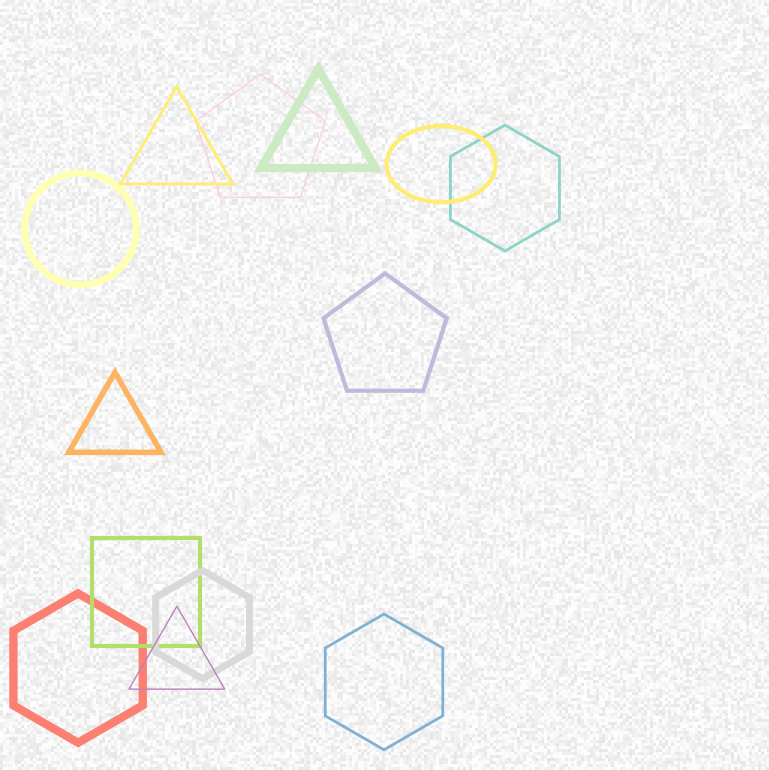[{"shape": "hexagon", "thickness": 1, "radius": 0.41, "center": [0.656, 0.756]}, {"shape": "circle", "thickness": 2.5, "radius": 0.36, "center": [0.104, 0.703]}, {"shape": "pentagon", "thickness": 1.5, "radius": 0.42, "center": [0.5, 0.561]}, {"shape": "hexagon", "thickness": 3, "radius": 0.48, "center": [0.101, 0.132]}, {"shape": "hexagon", "thickness": 1, "radius": 0.44, "center": [0.499, 0.114]}, {"shape": "triangle", "thickness": 2, "radius": 0.35, "center": [0.149, 0.447]}, {"shape": "square", "thickness": 1.5, "radius": 0.35, "center": [0.189, 0.231]}, {"shape": "pentagon", "thickness": 0.5, "radius": 0.44, "center": [0.338, 0.815]}, {"shape": "hexagon", "thickness": 2.5, "radius": 0.35, "center": [0.263, 0.189]}, {"shape": "triangle", "thickness": 0.5, "radius": 0.36, "center": [0.23, 0.141]}, {"shape": "triangle", "thickness": 3, "radius": 0.43, "center": [0.413, 0.825]}, {"shape": "oval", "thickness": 1.5, "radius": 0.35, "center": [0.573, 0.787]}, {"shape": "triangle", "thickness": 1, "radius": 0.42, "center": [0.229, 0.803]}]